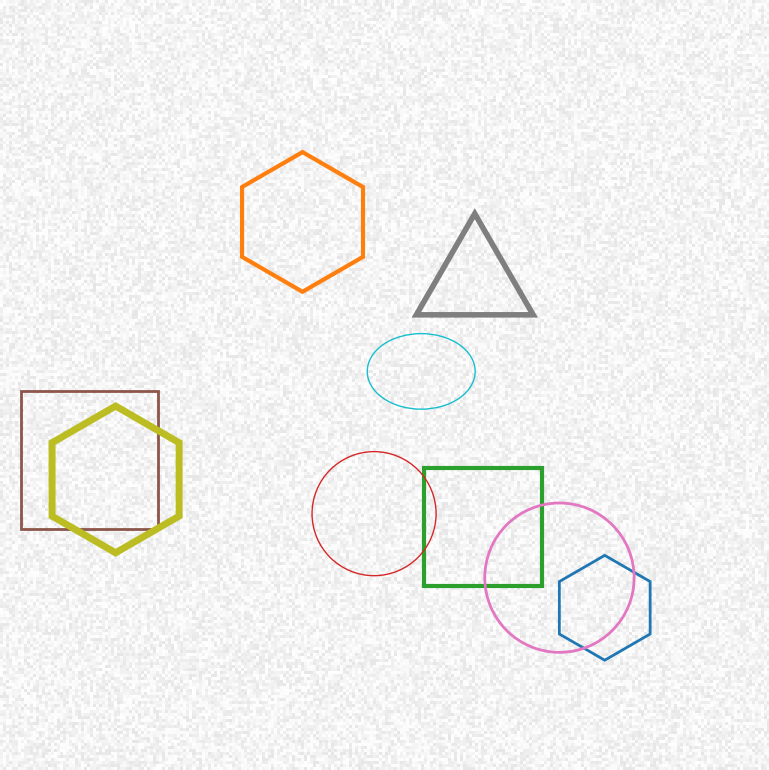[{"shape": "hexagon", "thickness": 1, "radius": 0.34, "center": [0.785, 0.211]}, {"shape": "hexagon", "thickness": 1.5, "radius": 0.45, "center": [0.393, 0.712]}, {"shape": "square", "thickness": 1.5, "radius": 0.38, "center": [0.628, 0.316]}, {"shape": "circle", "thickness": 0.5, "radius": 0.4, "center": [0.486, 0.333]}, {"shape": "square", "thickness": 1, "radius": 0.45, "center": [0.116, 0.403]}, {"shape": "circle", "thickness": 1, "radius": 0.48, "center": [0.727, 0.25]}, {"shape": "triangle", "thickness": 2, "radius": 0.44, "center": [0.617, 0.635]}, {"shape": "hexagon", "thickness": 2.5, "radius": 0.48, "center": [0.15, 0.377]}, {"shape": "oval", "thickness": 0.5, "radius": 0.35, "center": [0.547, 0.518]}]